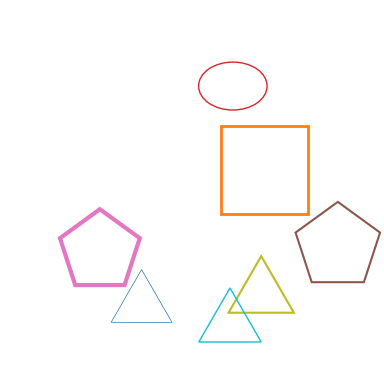[{"shape": "triangle", "thickness": 0.5, "radius": 0.46, "center": [0.368, 0.208]}, {"shape": "square", "thickness": 2, "radius": 0.57, "center": [0.687, 0.558]}, {"shape": "oval", "thickness": 1, "radius": 0.44, "center": [0.605, 0.777]}, {"shape": "pentagon", "thickness": 1.5, "radius": 0.58, "center": [0.877, 0.36]}, {"shape": "pentagon", "thickness": 3, "radius": 0.54, "center": [0.259, 0.348]}, {"shape": "triangle", "thickness": 1.5, "radius": 0.49, "center": [0.678, 0.237]}, {"shape": "triangle", "thickness": 1, "radius": 0.47, "center": [0.597, 0.159]}]